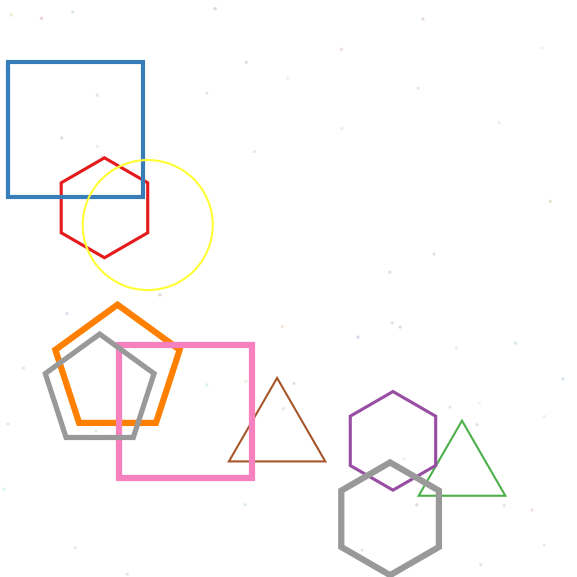[{"shape": "hexagon", "thickness": 1.5, "radius": 0.43, "center": [0.181, 0.639]}, {"shape": "square", "thickness": 2, "radius": 0.58, "center": [0.13, 0.775]}, {"shape": "triangle", "thickness": 1, "radius": 0.43, "center": [0.8, 0.184]}, {"shape": "hexagon", "thickness": 1.5, "radius": 0.43, "center": [0.68, 0.236]}, {"shape": "pentagon", "thickness": 3, "radius": 0.57, "center": [0.203, 0.358]}, {"shape": "circle", "thickness": 1, "radius": 0.56, "center": [0.256, 0.609]}, {"shape": "triangle", "thickness": 1, "radius": 0.48, "center": [0.48, 0.248]}, {"shape": "square", "thickness": 3, "radius": 0.58, "center": [0.321, 0.286]}, {"shape": "hexagon", "thickness": 3, "radius": 0.49, "center": [0.675, 0.101]}, {"shape": "pentagon", "thickness": 2.5, "radius": 0.5, "center": [0.173, 0.322]}]